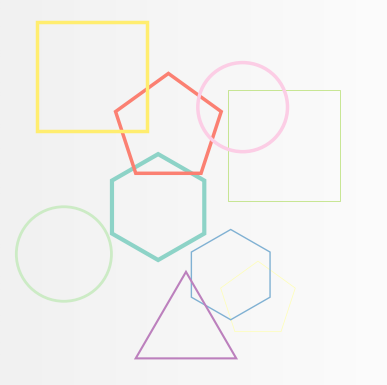[{"shape": "hexagon", "thickness": 3, "radius": 0.69, "center": [0.408, 0.462]}, {"shape": "pentagon", "thickness": 0.5, "radius": 0.51, "center": [0.666, 0.22]}, {"shape": "pentagon", "thickness": 2.5, "radius": 0.72, "center": [0.435, 0.666]}, {"shape": "hexagon", "thickness": 1, "radius": 0.59, "center": [0.595, 0.287]}, {"shape": "square", "thickness": 0.5, "radius": 0.72, "center": [0.733, 0.622]}, {"shape": "circle", "thickness": 2.5, "radius": 0.58, "center": [0.626, 0.722]}, {"shape": "triangle", "thickness": 1.5, "radius": 0.75, "center": [0.48, 0.144]}, {"shape": "circle", "thickness": 2, "radius": 0.61, "center": [0.165, 0.34]}, {"shape": "square", "thickness": 2.5, "radius": 0.71, "center": [0.238, 0.802]}]